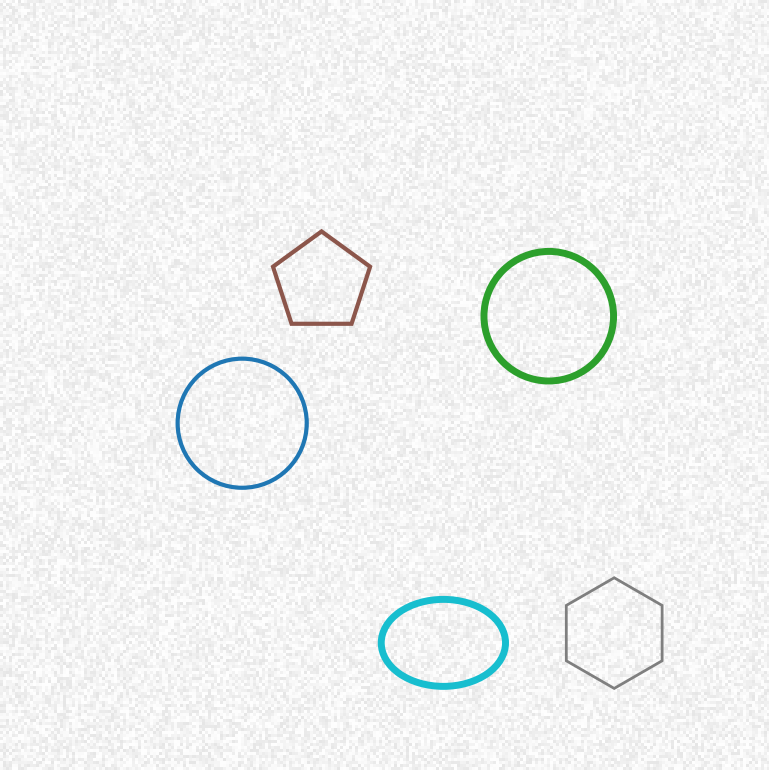[{"shape": "circle", "thickness": 1.5, "radius": 0.42, "center": [0.315, 0.45]}, {"shape": "circle", "thickness": 2.5, "radius": 0.42, "center": [0.713, 0.589]}, {"shape": "pentagon", "thickness": 1.5, "radius": 0.33, "center": [0.418, 0.633]}, {"shape": "hexagon", "thickness": 1, "radius": 0.36, "center": [0.798, 0.178]}, {"shape": "oval", "thickness": 2.5, "radius": 0.4, "center": [0.576, 0.165]}]